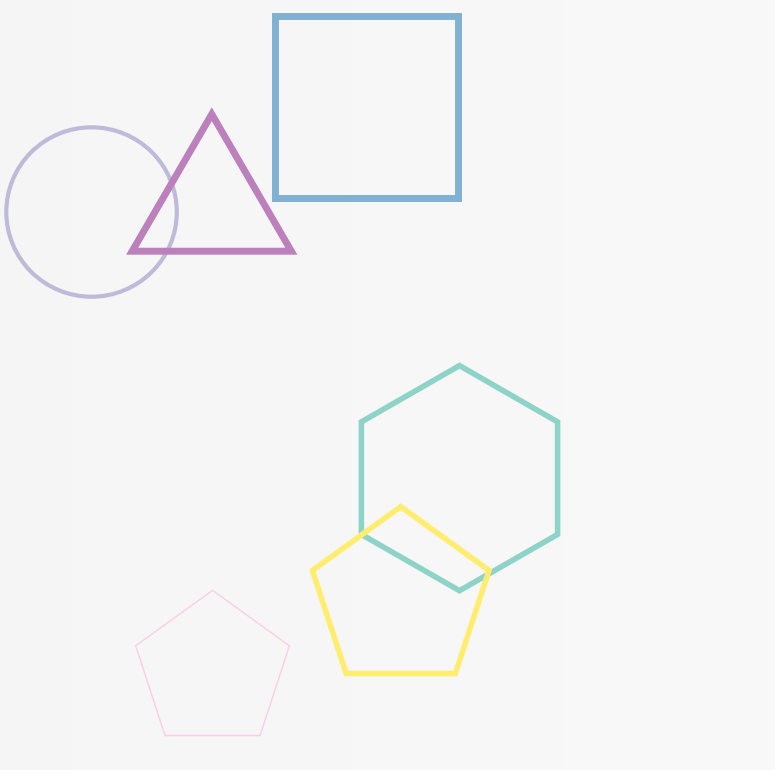[{"shape": "hexagon", "thickness": 2, "radius": 0.73, "center": [0.593, 0.379]}, {"shape": "circle", "thickness": 1.5, "radius": 0.55, "center": [0.118, 0.725]}, {"shape": "square", "thickness": 2.5, "radius": 0.59, "center": [0.473, 0.861]}, {"shape": "pentagon", "thickness": 0.5, "radius": 0.52, "center": [0.274, 0.129]}, {"shape": "triangle", "thickness": 2.5, "radius": 0.59, "center": [0.273, 0.733]}, {"shape": "pentagon", "thickness": 2, "radius": 0.6, "center": [0.517, 0.222]}]